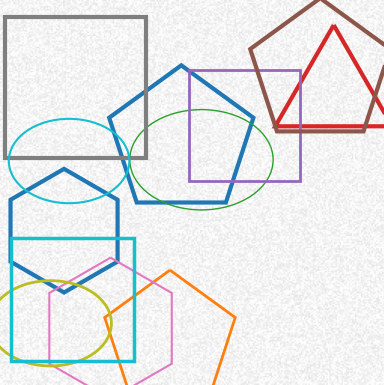[{"shape": "pentagon", "thickness": 3, "radius": 0.98, "center": [0.471, 0.633]}, {"shape": "hexagon", "thickness": 3, "radius": 0.8, "center": [0.166, 0.401]}, {"shape": "pentagon", "thickness": 2, "radius": 0.89, "center": [0.442, 0.12]}, {"shape": "oval", "thickness": 1, "radius": 0.93, "center": [0.523, 0.585]}, {"shape": "triangle", "thickness": 3, "radius": 0.88, "center": [0.867, 0.76]}, {"shape": "square", "thickness": 2, "radius": 0.72, "center": [0.635, 0.674]}, {"shape": "pentagon", "thickness": 3, "radius": 0.96, "center": [0.832, 0.813]}, {"shape": "hexagon", "thickness": 1.5, "radius": 0.92, "center": [0.287, 0.147]}, {"shape": "square", "thickness": 3, "radius": 0.91, "center": [0.196, 0.773]}, {"shape": "oval", "thickness": 2, "radius": 0.79, "center": [0.131, 0.16]}, {"shape": "square", "thickness": 2.5, "radius": 0.8, "center": [0.188, 0.222]}, {"shape": "oval", "thickness": 1.5, "radius": 0.78, "center": [0.179, 0.582]}]